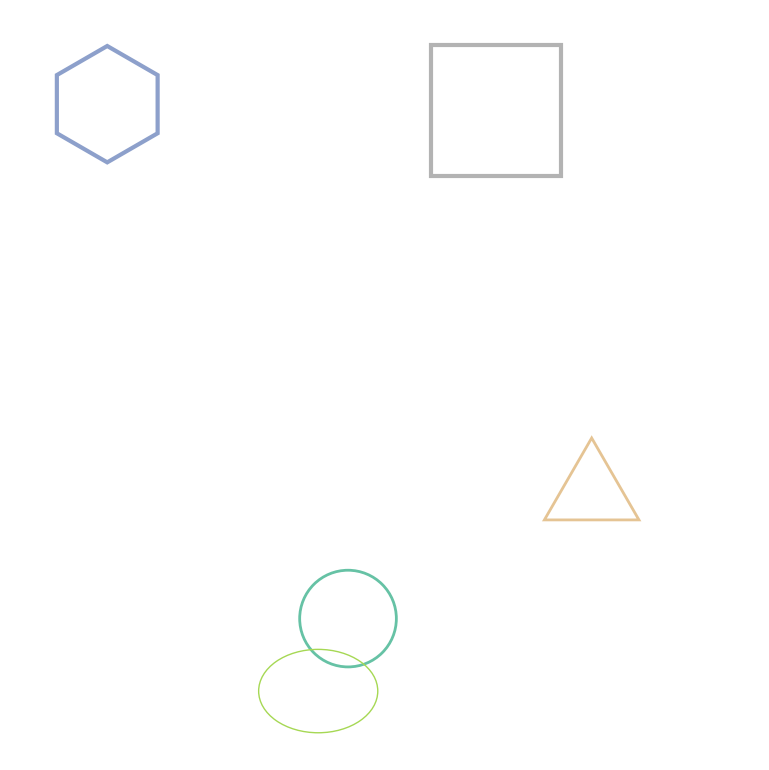[{"shape": "circle", "thickness": 1, "radius": 0.31, "center": [0.452, 0.197]}, {"shape": "hexagon", "thickness": 1.5, "radius": 0.38, "center": [0.139, 0.865]}, {"shape": "oval", "thickness": 0.5, "radius": 0.39, "center": [0.413, 0.103]}, {"shape": "triangle", "thickness": 1, "radius": 0.35, "center": [0.768, 0.36]}, {"shape": "square", "thickness": 1.5, "radius": 0.42, "center": [0.644, 0.857]}]